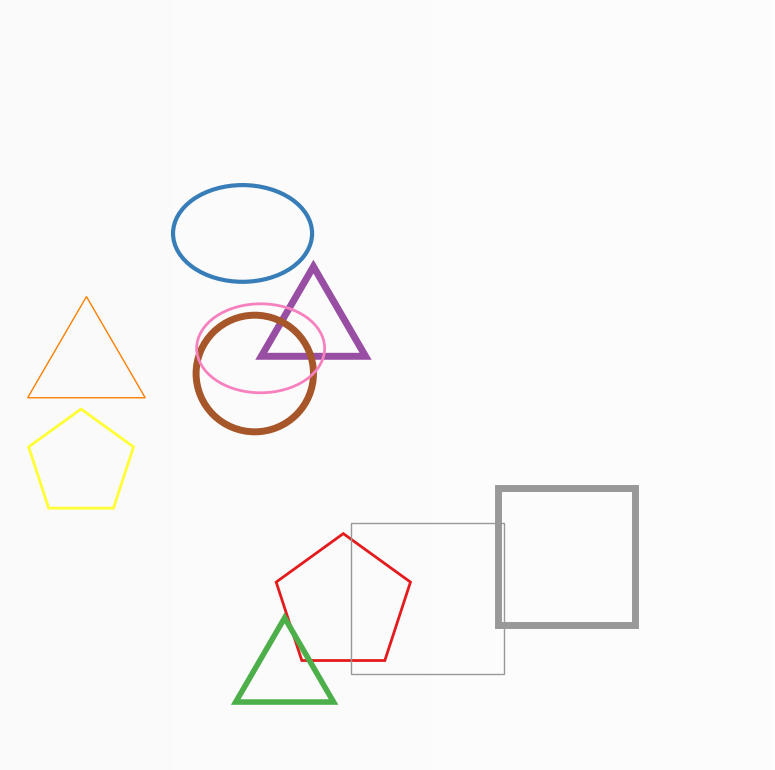[{"shape": "pentagon", "thickness": 1, "radius": 0.46, "center": [0.443, 0.216]}, {"shape": "oval", "thickness": 1.5, "radius": 0.45, "center": [0.313, 0.697]}, {"shape": "triangle", "thickness": 2, "radius": 0.36, "center": [0.367, 0.125]}, {"shape": "triangle", "thickness": 2.5, "radius": 0.39, "center": [0.404, 0.576]}, {"shape": "triangle", "thickness": 0.5, "radius": 0.44, "center": [0.112, 0.527]}, {"shape": "pentagon", "thickness": 1, "radius": 0.36, "center": [0.105, 0.398]}, {"shape": "circle", "thickness": 2.5, "radius": 0.38, "center": [0.329, 0.515]}, {"shape": "oval", "thickness": 1, "radius": 0.41, "center": [0.336, 0.548]}, {"shape": "square", "thickness": 2.5, "radius": 0.44, "center": [0.731, 0.277]}, {"shape": "square", "thickness": 0.5, "radius": 0.49, "center": [0.552, 0.223]}]